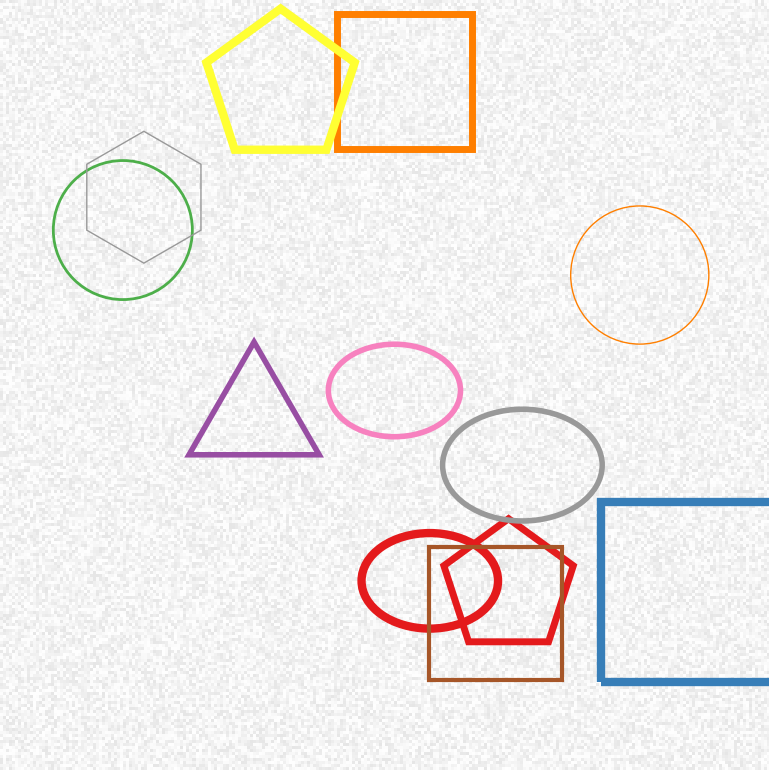[{"shape": "oval", "thickness": 3, "radius": 0.44, "center": [0.558, 0.246]}, {"shape": "pentagon", "thickness": 2.5, "radius": 0.44, "center": [0.66, 0.238]}, {"shape": "square", "thickness": 3, "radius": 0.58, "center": [0.898, 0.232]}, {"shape": "circle", "thickness": 1, "radius": 0.45, "center": [0.16, 0.701]}, {"shape": "triangle", "thickness": 2, "radius": 0.49, "center": [0.33, 0.458]}, {"shape": "square", "thickness": 2.5, "radius": 0.44, "center": [0.525, 0.894]}, {"shape": "circle", "thickness": 0.5, "radius": 0.45, "center": [0.831, 0.643]}, {"shape": "pentagon", "thickness": 3, "radius": 0.51, "center": [0.364, 0.887]}, {"shape": "square", "thickness": 1.5, "radius": 0.43, "center": [0.644, 0.203]}, {"shape": "oval", "thickness": 2, "radius": 0.43, "center": [0.512, 0.493]}, {"shape": "oval", "thickness": 2, "radius": 0.52, "center": [0.678, 0.396]}, {"shape": "hexagon", "thickness": 0.5, "radius": 0.43, "center": [0.187, 0.744]}]